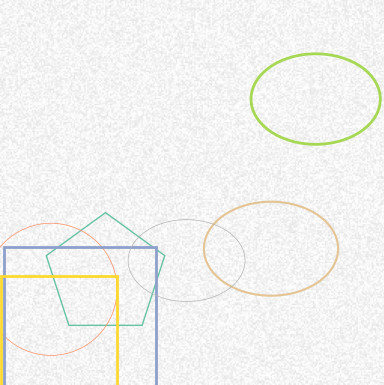[{"shape": "pentagon", "thickness": 1, "radius": 0.81, "center": [0.274, 0.286]}, {"shape": "circle", "thickness": 0.5, "radius": 0.86, "center": [0.132, 0.249]}, {"shape": "square", "thickness": 2, "radius": 0.99, "center": [0.207, 0.161]}, {"shape": "oval", "thickness": 2, "radius": 0.84, "center": [0.82, 0.743]}, {"shape": "square", "thickness": 2, "radius": 0.75, "center": [0.154, 0.134]}, {"shape": "oval", "thickness": 1.5, "radius": 0.87, "center": [0.704, 0.354]}, {"shape": "oval", "thickness": 0.5, "radius": 0.76, "center": [0.485, 0.323]}]